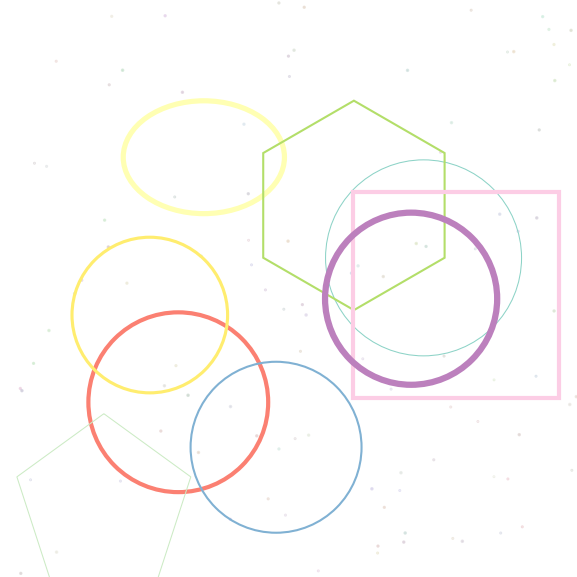[{"shape": "circle", "thickness": 0.5, "radius": 0.85, "center": [0.733, 0.553]}, {"shape": "oval", "thickness": 2.5, "radius": 0.7, "center": [0.353, 0.727]}, {"shape": "circle", "thickness": 2, "radius": 0.78, "center": [0.309, 0.303]}, {"shape": "circle", "thickness": 1, "radius": 0.74, "center": [0.478, 0.225]}, {"shape": "hexagon", "thickness": 1, "radius": 0.91, "center": [0.613, 0.643]}, {"shape": "square", "thickness": 2, "radius": 0.89, "center": [0.79, 0.488]}, {"shape": "circle", "thickness": 3, "radius": 0.75, "center": [0.712, 0.482]}, {"shape": "pentagon", "thickness": 0.5, "radius": 0.79, "center": [0.18, 0.124]}, {"shape": "circle", "thickness": 1.5, "radius": 0.67, "center": [0.259, 0.454]}]